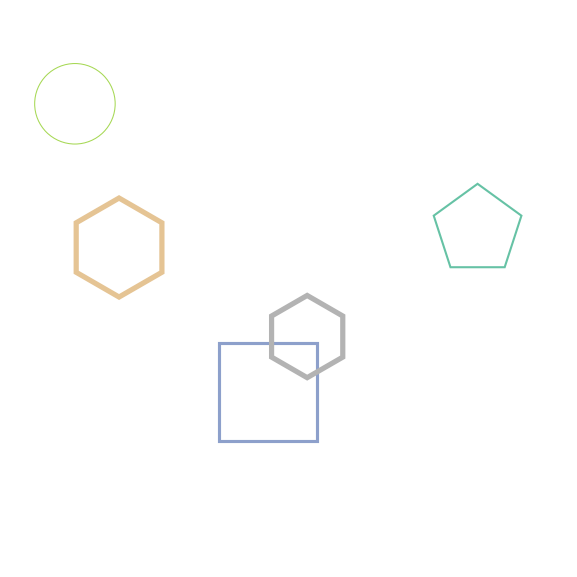[{"shape": "pentagon", "thickness": 1, "radius": 0.4, "center": [0.827, 0.601]}, {"shape": "square", "thickness": 1.5, "radius": 0.43, "center": [0.464, 0.32]}, {"shape": "circle", "thickness": 0.5, "radius": 0.35, "center": [0.13, 0.819]}, {"shape": "hexagon", "thickness": 2.5, "radius": 0.43, "center": [0.206, 0.571]}, {"shape": "hexagon", "thickness": 2.5, "radius": 0.36, "center": [0.532, 0.416]}]